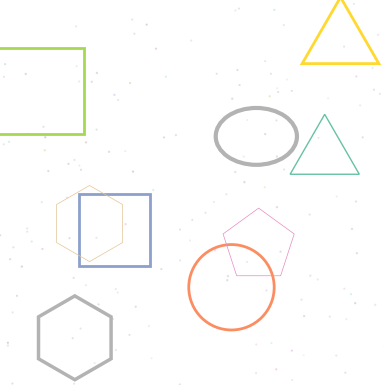[{"shape": "triangle", "thickness": 1, "radius": 0.52, "center": [0.843, 0.599]}, {"shape": "circle", "thickness": 2, "radius": 0.55, "center": [0.601, 0.254]}, {"shape": "square", "thickness": 2, "radius": 0.46, "center": [0.297, 0.403]}, {"shape": "pentagon", "thickness": 0.5, "radius": 0.49, "center": [0.672, 0.362]}, {"shape": "square", "thickness": 2, "radius": 0.56, "center": [0.104, 0.764]}, {"shape": "triangle", "thickness": 2, "radius": 0.57, "center": [0.884, 0.892]}, {"shape": "hexagon", "thickness": 0.5, "radius": 0.49, "center": [0.233, 0.419]}, {"shape": "oval", "thickness": 3, "radius": 0.53, "center": [0.666, 0.646]}, {"shape": "hexagon", "thickness": 2.5, "radius": 0.54, "center": [0.194, 0.123]}]